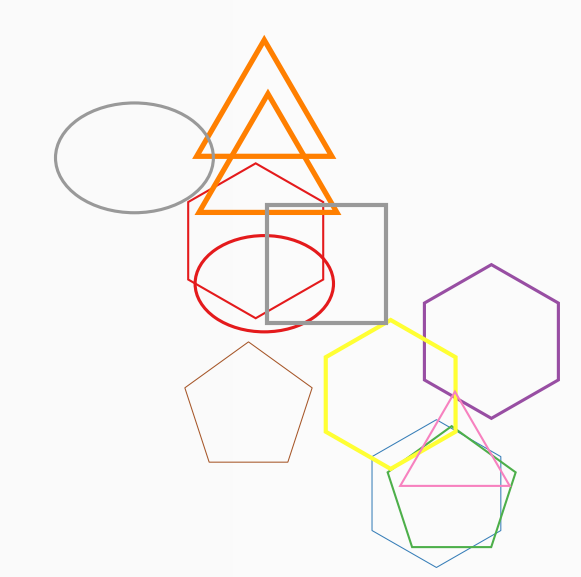[{"shape": "oval", "thickness": 1.5, "radius": 0.6, "center": [0.455, 0.508]}, {"shape": "hexagon", "thickness": 1, "radius": 0.67, "center": [0.44, 0.582]}, {"shape": "hexagon", "thickness": 0.5, "radius": 0.64, "center": [0.751, 0.144]}, {"shape": "pentagon", "thickness": 1, "radius": 0.58, "center": [0.777, 0.145]}, {"shape": "hexagon", "thickness": 1.5, "radius": 0.67, "center": [0.845, 0.408]}, {"shape": "triangle", "thickness": 2.5, "radius": 0.67, "center": [0.455, 0.796]}, {"shape": "triangle", "thickness": 2.5, "radius": 0.68, "center": [0.461, 0.7]}, {"shape": "hexagon", "thickness": 2, "radius": 0.64, "center": [0.672, 0.316]}, {"shape": "pentagon", "thickness": 0.5, "radius": 0.58, "center": [0.428, 0.292]}, {"shape": "triangle", "thickness": 1, "radius": 0.54, "center": [0.783, 0.212]}, {"shape": "oval", "thickness": 1.5, "radius": 0.68, "center": [0.231, 0.726]}, {"shape": "square", "thickness": 2, "radius": 0.51, "center": [0.562, 0.543]}]